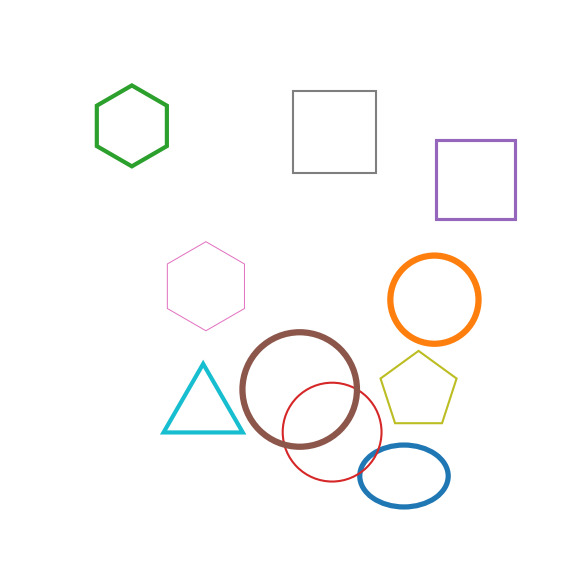[{"shape": "oval", "thickness": 2.5, "radius": 0.38, "center": [0.7, 0.175]}, {"shape": "circle", "thickness": 3, "radius": 0.38, "center": [0.752, 0.48]}, {"shape": "hexagon", "thickness": 2, "radius": 0.35, "center": [0.228, 0.781]}, {"shape": "circle", "thickness": 1, "radius": 0.43, "center": [0.575, 0.251]}, {"shape": "square", "thickness": 1.5, "radius": 0.34, "center": [0.823, 0.689]}, {"shape": "circle", "thickness": 3, "radius": 0.5, "center": [0.519, 0.325]}, {"shape": "hexagon", "thickness": 0.5, "radius": 0.39, "center": [0.357, 0.503]}, {"shape": "square", "thickness": 1, "radius": 0.36, "center": [0.579, 0.77]}, {"shape": "pentagon", "thickness": 1, "radius": 0.35, "center": [0.725, 0.322]}, {"shape": "triangle", "thickness": 2, "radius": 0.4, "center": [0.352, 0.29]}]